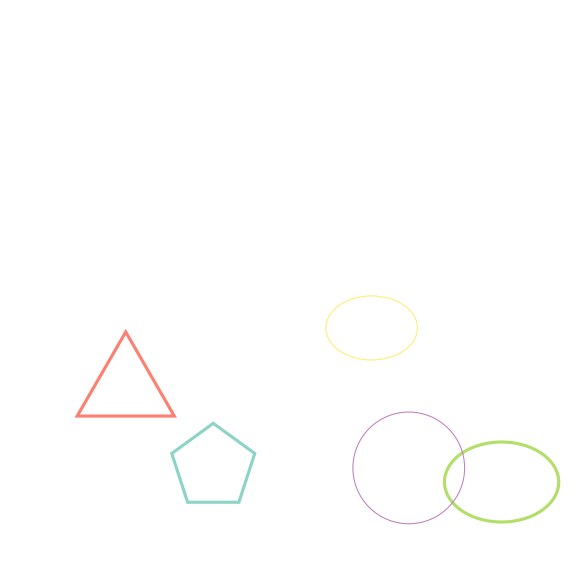[{"shape": "pentagon", "thickness": 1.5, "radius": 0.38, "center": [0.369, 0.191]}, {"shape": "triangle", "thickness": 1.5, "radius": 0.49, "center": [0.218, 0.327]}, {"shape": "oval", "thickness": 1.5, "radius": 0.49, "center": [0.869, 0.164]}, {"shape": "circle", "thickness": 0.5, "radius": 0.48, "center": [0.708, 0.189]}, {"shape": "oval", "thickness": 0.5, "radius": 0.4, "center": [0.644, 0.431]}]